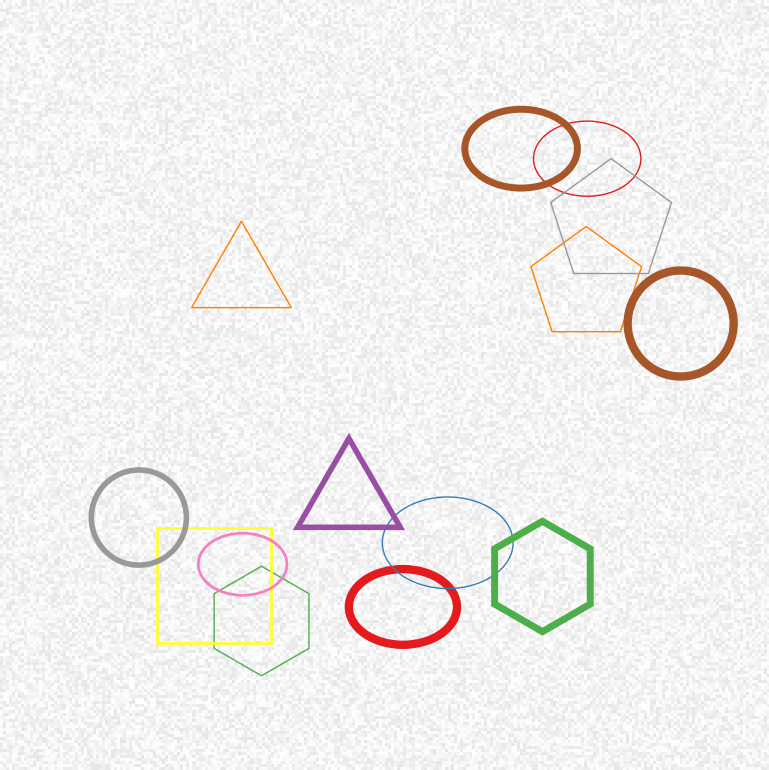[{"shape": "oval", "thickness": 3, "radius": 0.35, "center": [0.523, 0.212]}, {"shape": "oval", "thickness": 0.5, "radius": 0.35, "center": [0.763, 0.794]}, {"shape": "oval", "thickness": 0.5, "radius": 0.42, "center": [0.581, 0.295]}, {"shape": "hexagon", "thickness": 0.5, "radius": 0.36, "center": [0.34, 0.193]}, {"shape": "hexagon", "thickness": 2.5, "radius": 0.36, "center": [0.704, 0.251]}, {"shape": "triangle", "thickness": 2, "radius": 0.38, "center": [0.453, 0.354]}, {"shape": "triangle", "thickness": 0.5, "radius": 0.37, "center": [0.314, 0.638]}, {"shape": "pentagon", "thickness": 0.5, "radius": 0.38, "center": [0.761, 0.63]}, {"shape": "square", "thickness": 1, "radius": 0.37, "center": [0.278, 0.24]}, {"shape": "circle", "thickness": 3, "radius": 0.34, "center": [0.884, 0.58]}, {"shape": "oval", "thickness": 2.5, "radius": 0.37, "center": [0.677, 0.807]}, {"shape": "oval", "thickness": 1, "radius": 0.29, "center": [0.315, 0.267]}, {"shape": "pentagon", "thickness": 0.5, "radius": 0.41, "center": [0.794, 0.712]}, {"shape": "circle", "thickness": 2, "radius": 0.31, "center": [0.18, 0.328]}]